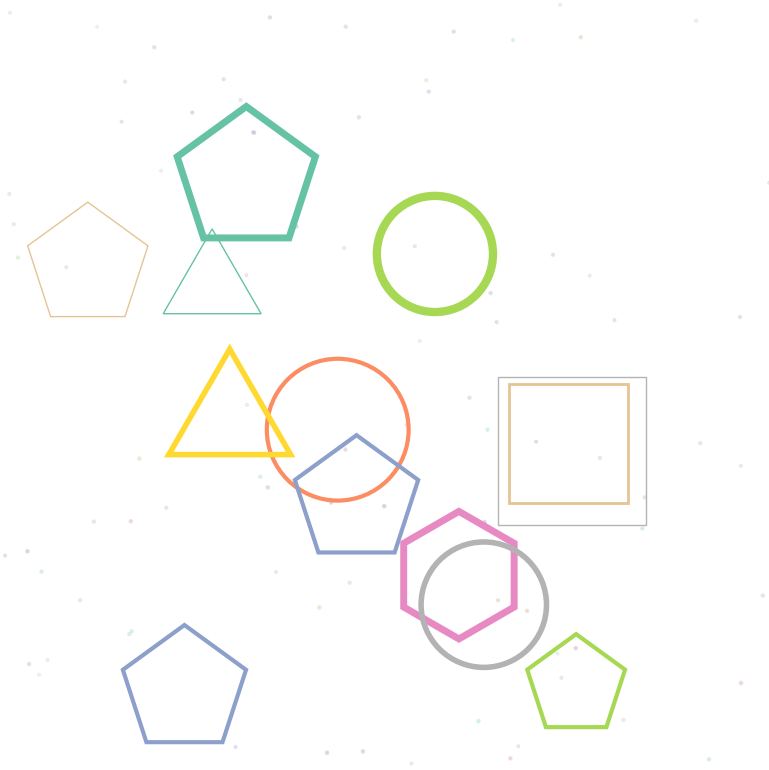[{"shape": "pentagon", "thickness": 2.5, "radius": 0.47, "center": [0.32, 0.767]}, {"shape": "triangle", "thickness": 0.5, "radius": 0.37, "center": [0.275, 0.629]}, {"shape": "circle", "thickness": 1.5, "radius": 0.46, "center": [0.439, 0.442]}, {"shape": "pentagon", "thickness": 1.5, "radius": 0.42, "center": [0.463, 0.351]}, {"shape": "pentagon", "thickness": 1.5, "radius": 0.42, "center": [0.24, 0.104]}, {"shape": "hexagon", "thickness": 2.5, "radius": 0.41, "center": [0.596, 0.253]}, {"shape": "pentagon", "thickness": 1.5, "radius": 0.33, "center": [0.748, 0.11]}, {"shape": "circle", "thickness": 3, "radius": 0.38, "center": [0.565, 0.67]}, {"shape": "triangle", "thickness": 2, "radius": 0.46, "center": [0.298, 0.455]}, {"shape": "square", "thickness": 1, "radius": 0.39, "center": [0.738, 0.424]}, {"shape": "pentagon", "thickness": 0.5, "radius": 0.41, "center": [0.114, 0.655]}, {"shape": "circle", "thickness": 2, "radius": 0.41, "center": [0.628, 0.215]}, {"shape": "square", "thickness": 0.5, "radius": 0.48, "center": [0.743, 0.414]}]